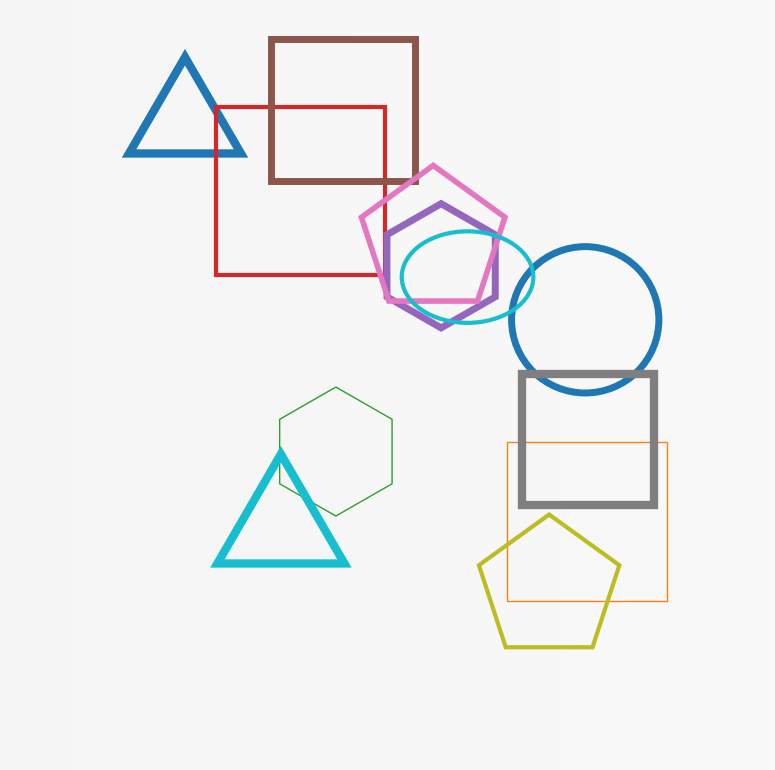[{"shape": "triangle", "thickness": 3, "radius": 0.42, "center": [0.239, 0.842]}, {"shape": "circle", "thickness": 2.5, "radius": 0.48, "center": [0.755, 0.585]}, {"shape": "square", "thickness": 0.5, "radius": 0.52, "center": [0.758, 0.322]}, {"shape": "hexagon", "thickness": 0.5, "radius": 0.42, "center": [0.433, 0.414]}, {"shape": "square", "thickness": 1.5, "radius": 0.54, "center": [0.387, 0.752]}, {"shape": "hexagon", "thickness": 2.5, "radius": 0.4, "center": [0.569, 0.655]}, {"shape": "square", "thickness": 2.5, "radius": 0.46, "center": [0.442, 0.857]}, {"shape": "pentagon", "thickness": 2, "radius": 0.49, "center": [0.559, 0.688]}, {"shape": "square", "thickness": 3, "radius": 0.43, "center": [0.759, 0.429]}, {"shape": "pentagon", "thickness": 1.5, "radius": 0.48, "center": [0.709, 0.236]}, {"shape": "oval", "thickness": 1.5, "radius": 0.42, "center": [0.603, 0.64]}, {"shape": "triangle", "thickness": 3, "radius": 0.47, "center": [0.362, 0.316]}]